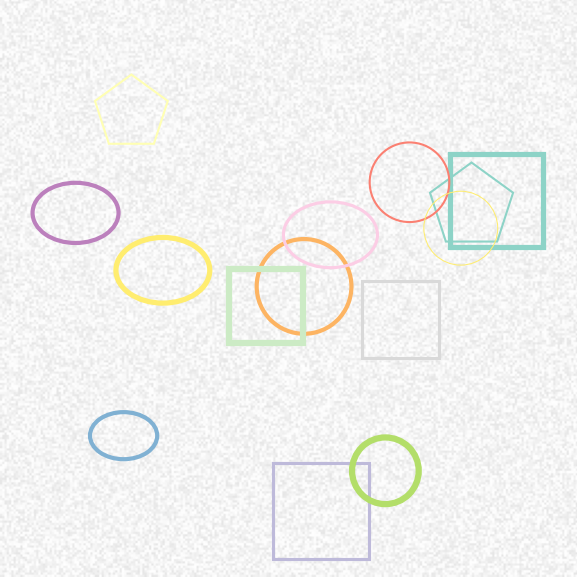[{"shape": "square", "thickness": 2.5, "radius": 0.4, "center": [0.859, 0.652]}, {"shape": "pentagon", "thickness": 1, "radius": 0.38, "center": [0.817, 0.642]}, {"shape": "pentagon", "thickness": 1, "radius": 0.33, "center": [0.228, 0.804]}, {"shape": "square", "thickness": 1.5, "radius": 0.42, "center": [0.556, 0.115]}, {"shape": "circle", "thickness": 1, "radius": 0.34, "center": [0.709, 0.684]}, {"shape": "oval", "thickness": 2, "radius": 0.29, "center": [0.214, 0.245]}, {"shape": "circle", "thickness": 2, "radius": 0.41, "center": [0.527, 0.503]}, {"shape": "circle", "thickness": 3, "radius": 0.29, "center": [0.667, 0.184]}, {"shape": "oval", "thickness": 1.5, "radius": 0.41, "center": [0.572, 0.593]}, {"shape": "square", "thickness": 1.5, "radius": 0.33, "center": [0.694, 0.446]}, {"shape": "oval", "thickness": 2, "radius": 0.37, "center": [0.131, 0.631]}, {"shape": "square", "thickness": 3, "radius": 0.32, "center": [0.461, 0.47]}, {"shape": "circle", "thickness": 0.5, "radius": 0.32, "center": [0.798, 0.604]}, {"shape": "oval", "thickness": 2.5, "radius": 0.41, "center": [0.282, 0.531]}]